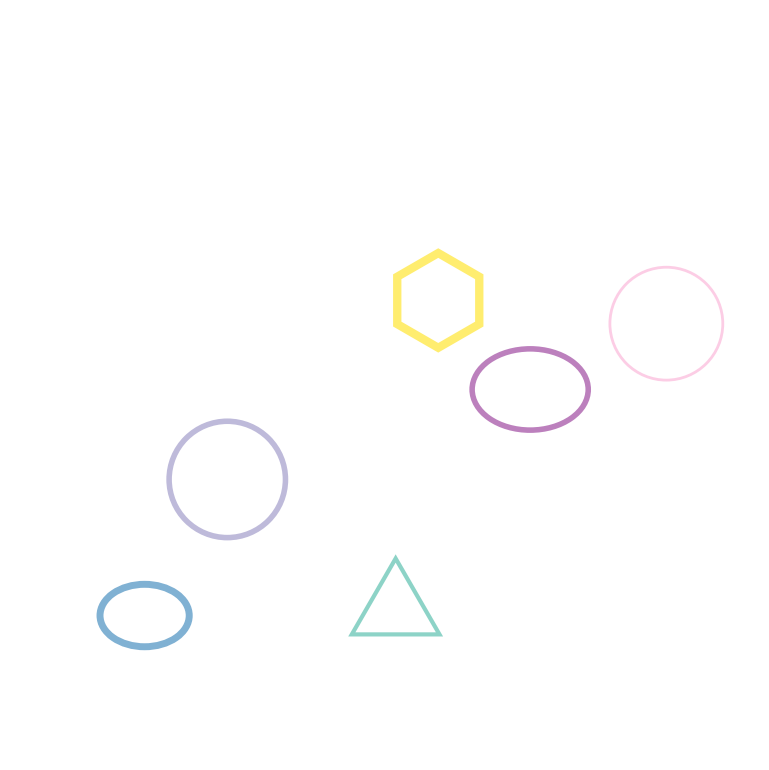[{"shape": "triangle", "thickness": 1.5, "radius": 0.33, "center": [0.514, 0.209]}, {"shape": "circle", "thickness": 2, "radius": 0.38, "center": [0.295, 0.377]}, {"shape": "oval", "thickness": 2.5, "radius": 0.29, "center": [0.188, 0.201]}, {"shape": "circle", "thickness": 1, "radius": 0.37, "center": [0.865, 0.58]}, {"shape": "oval", "thickness": 2, "radius": 0.38, "center": [0.689, 0.494]}, {"shape": "hexagon", "thickness": 3, "radius": 0.31, "center": [0.569, 0.61]}]